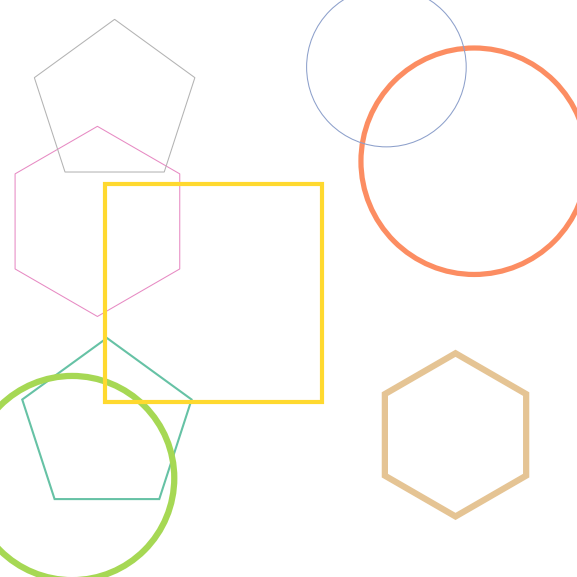[{"shape": "pentagon", "thickness": 1, "radius": 0.77, "center": [0.185, 0.26]}, {"shape": "circle", "thickness": 2.5, "radius": 0.98, "center": [0.821, 0.72]}, {"shape": "circle", "thickness": 0.5, "radius": 0.69, "center": [0.669, 0.883]}, {"shape": "hexagon", "thickness": 0.5, "radius": 0.82, "center": [0.169, 0.616]}, {"shape": "circle", "thickness": 3, "radius": 0.88, "center": [0.125, 0.171]}, {"shape": "square", "thickness": 2, "radius": 0.94, "center": [0.37, 0.492]}, {"shape": "hexagon", "thickness": 3, "radius": 0.71, "center": [0.789, 0.246]}, {"shape": "pentagon", "thickness": 0.5, "radius": 0.73, "center": [0.198, 0.819]}]